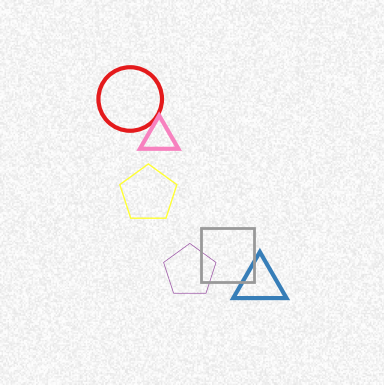[{"shape": "circle", "thickness": 3, "radius": 0.41, "center": [0.338, 0.743]}, {"shape": "triangle", "thickness": 3, "radius": 0.4, "center": [0.675, 0.266]}, {"shape": "pentagon", "thickness": 0.5, "radius": 0.36, "center": [0.493, 0.296]}, {"shape": "pentagon", "thickness": 1, "radius": 0.39, "center": [0.385, 0.496]}, {"shape": "triangle", "thickness": 3, "radius": 0.29, "center": [0.413, 0.642]}, {"shape": "square", "thickness": 2, "radius": 0.35, "center": [0.591, 0.337]}]